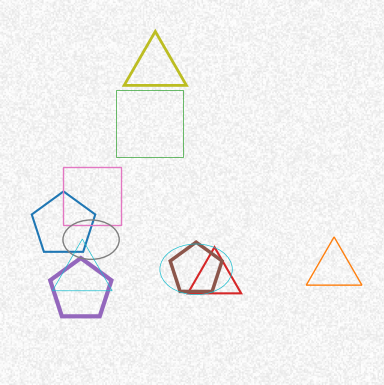[{"shape": "pentagon", "thickness": 1.5, "radius": 0.43, "center": [0.165, 0.416]}, {"shape": "triangle", "thickness": 1, "radius": 0.42, "center": [0.868, 0.301]}, {"shape": "square", "thickness": 0.5, "radius": 0.44, "center": [0.389, 0.68]}, {"shape": "triangle", "thickness": 1.5, "radius": 0.4, "center": [0.557, 0.278]}, {"shape": "pentagon", "thickness": 3, "radius": 0.42, "center": [0.21, 0.246]}, {"shape": "pentagon", "thickness": 2.5, "radius": 0.35, "center": [0.509, 0.3]}, {"shape": "square", "thickness": 1, "radius": 0.38, "center": [0.238, 0.49]}, {"shape": "oval", "thickness": 1, "radius": 0.37, "center": [0.237, 0.377]}, {"shape": "triangle", "thickness": 2, "radius": 0.47, "center": [0.403, 0.825]}, {"shape": "triangle", "thickness": 0.5, "radius": 0.45, "center": [0.214, 0.29]}, {"shape": "oval", "thickness": 0.5, "radius": 0.47, "center": [0.509, 0.3]}]